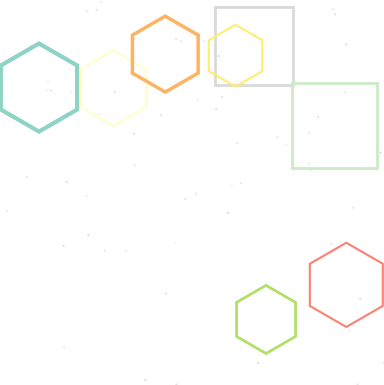[{"shape": "hexagon", "thickness": 3, "radius": 0.57, "center": [0.101, 0.773]}, {"shape": "hexagon", "thickness": 1, "radius": 0.49, "center": [0.294, 0.771]}, {"shape": "hexagon", "thickness": 1.5, "radius": 0.55, "center": [0.899, 0.26]}, {"shape": "hexagon", "thickness": 2.5, "radius": 0.49, "center": [0.429, 0.859]}, {"shape": "hexagon", "thickness": 2, "radius": 0.44, "center": [0.691, 0.17]}, {"shape": "square", "thickness": 2, "radius": 0.5, "center": [0.66, 0.881]}, {"shape": "square", "thickness": 2, "radius": 0.55, "center": [0.869, 0.675]}, {"shape": "hexagon", "thickness": 1.5, "radius": 0.4, "center": [0.612, 0.855]}]